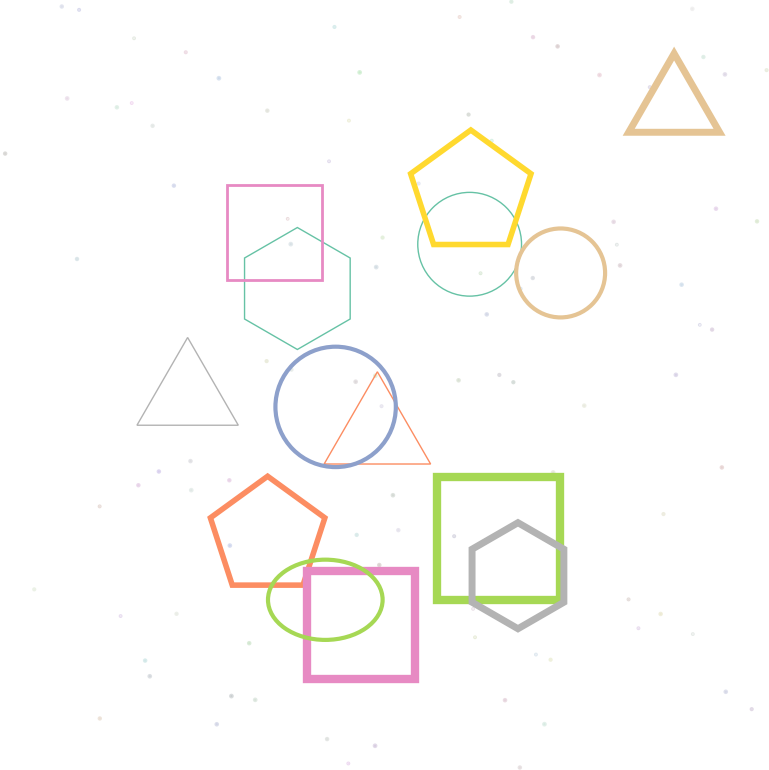[{"shape": "hexagon", "thickness": 0.5, "radius": 0.4, "center": [0.386, 0.625]}, {"shape": "circle", "thickness": 0.5, "radius": 0.34, "center": [0.61, 0.683]}, {"shape": "triangle", "thickness": 0.5, "radius": 0.4, "center": [0.49, 0.437]}, {"shape": "pentagon", "thickness": 2, "radius": 0.39, "center": [0.348, 0.303]}, {"shape": "circle", "thickness": 1.5, "radius": 0.39, "center": [0.436, 0.472]}, {"shape": "square", "thickness": 1, "radius": 0.31, "center": [0.356, 0.698]}, {"shape": "square", "thickness": 3, "radius": 0.35, "center": [0.468, 0.188]}, {"shape": "square", "thickness": 3, "radius": 0.4, "center": [0.647, 0.301]}, {"shape": "oval", "thickness": 1.5, "radius": 0.37, "center": [0.422, 0.221]}, {"shape": "pentagon", "thickness": 2, "radius": 0.41, "center": [0.611, 0.749]}, {"shape": "triangle", "thickness": 2.5, "radius": 0.34, "center": [0.875, 0.862]}, {"shape": "circle", "thickness": 1.5, "radius": 0.29, "center": [0.728, 0.646]}, {"shape": "hexagon", "thickness": 2.5, "radius": 0.34, "center": [0.673, 0.252]}, {"shape": "triangle", "thickness": 0.5, "radius": 0.38, "center": [0.244, 0.486]}]